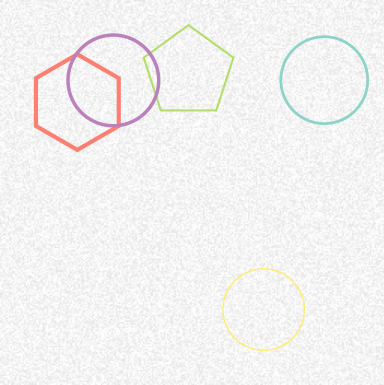[{"shape": "circle", "thickness": 2, "radius": 0.56, "center": [0.842, 0.792]}, {"shape": "hexagon", "thickness": 3, "radius": 0.62, "center": [0.201, 0.735]}, {"shape": "pentagon", "thickness": 1.5, "radius": 0.61, "center": [0.49, 0.812]}, {"shape": "circle", "thickness": 2.5, "radius": 0.59, "center": [0.294, 0.791]}, {"shape": "circle", "thickness": 1, "radius": 0.53, "center": [0.685, 0.196]}]